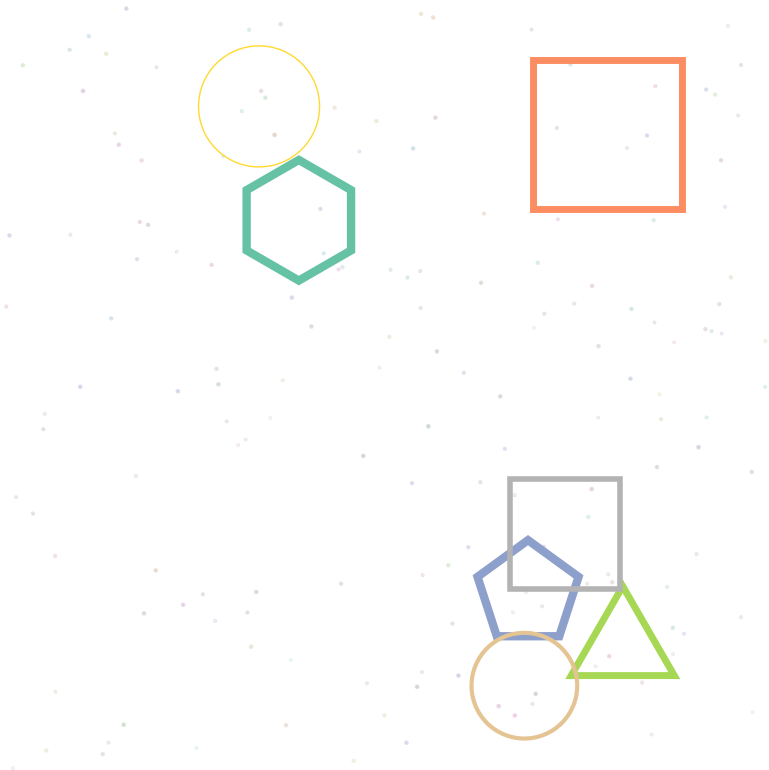[{"shape": "hexagon", "thickness": 3, "radius": 0.39, "center": [0.388, 0.714]}, {"shape": "square", "thickness": 2.5, "radius": 0.48, "center": [0.789, 0.826]}, {"shape": "pentagon", "thickness": 3, "radius": 0.34, "center": [0.686, 0.23]}, {"shape": "triangle", "thickness": 2.5, "radius": 0.39, "center": [0.809, 0.161]}, {"shape": "circle", "thickness": 0.5, "radius": 0.39, "center": [0.336, 0.862]}, {"shape": "circle", "thickness": 1.5, "radius": 0.34, "center": [0.681, 0.11]}, {"shape": "square", "thickness": 2, "radius": 0.36, "center": [0.734, 0.307]}]